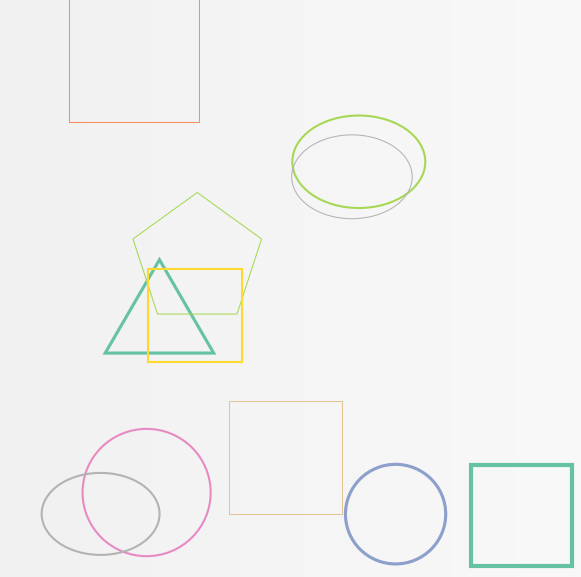[{"shape": "triangle", "thickness": 1.5, "radius": 0.54, "center": [0.274, 0.442]}, {"shape": "square", "thickness": 2, "radius": 0.43, "center": [0.898, 0.107]}, {"shape": "square", "thickness": 0.5, "radius": 0.56, "center": [0.231, 0.9]}, {"shape": "circle", "thickness": 1.5, "radius": 0.43, "center": [0.681, 0.109]}, {"shape": "circle", "thickness": 1, "radius": 0.55, "center": [0.252, 0.146]}, {"shape": "oval", "thickness": 1, "radius": 0.57, "center": [0.617, 0.719]}, {"shape": "pentagon", "thickness": 0.5, "radius": 0.58, "center": [0.339, 0.549]}, {"shape": "square", "thickness": 1, "radius": 0.41, "center": [0.335, 0.453]}, {"shape": "square", "thickness": 0.5, "radius": 0.49, "center": [0.492, 0.207]}, {"shape": "oval", "thickness": 1, "radius": 0.51, "center": [0.173, 0.109]}, {"shape": "oval", "thickness": 0.5, "radius": 0.52, "center": [0.605, 0.693]}]